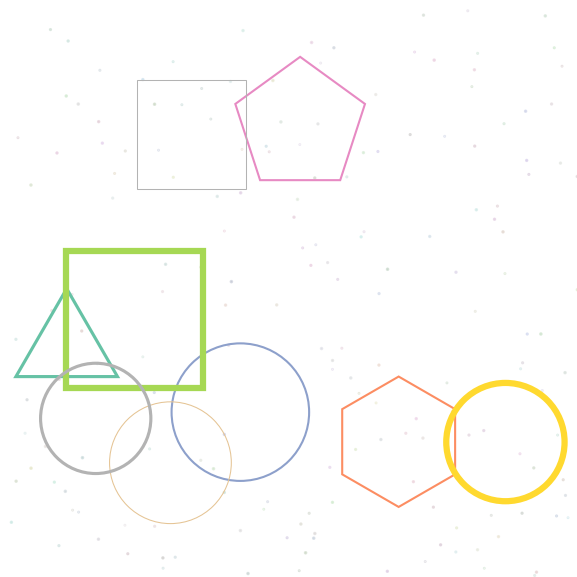[{"shape": "triangle", "thickness": 1.5, "radius": 0.51, "center": [0.115, 0.398]}, {"shape": "hexagon", "thickness": 1, "radius": 0.56, "center": [0.69, 0.234]}, {"shape": "circle", "thickness": 1, "radius": 0.6, "center": [0.416, 0.285]}, {"shape": "pentagon", "thickness": 1, "radius": 0.59, "center": [0.52, 0.783]}, {"shape": "square", "thickness": 3, "radius": 0.59, "center": [0.233, 0.447]}, {"shape": "circle", "thickness": 3, "radius": 0.51, "center": [0.875, 0.234]}, {"shape": "circle", "thickness": 0.5, "radius": 0.53, "center": [0.295, 0.198]}, {"shape": "square", "thickness": 0.5, "radius": 0.47, "center": [0.331, 0.766]}, {"shape": "circle", "thickness": 1.5, "radius": 0.48, "center": [0.166, 0.275]}]